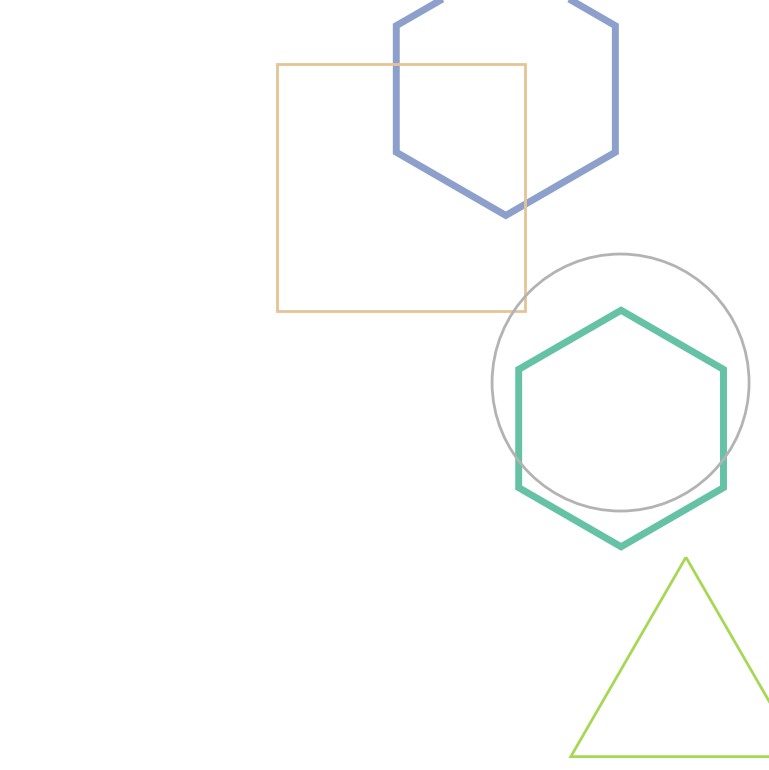[{"shape": "hexagon", "thickness": 2.5, "radius": 0.77, "center": [0.807, 0.443]}, {"shape": "hexagon", "thickness": 2.5, "radius": 0.82, "center": [0.657, 0.884]}, {"shape": "triangle", "thickness": 1, "radius": 0.86, "center": [0.891, 0.104]}, {"shape": "square", "thickness": 1, "radius": 0.8, "center": [0.521, 0.757]}, {"shape": "circle", "thickness": 1, "radius": 0.83, "center": [0.806, 0.503]}]